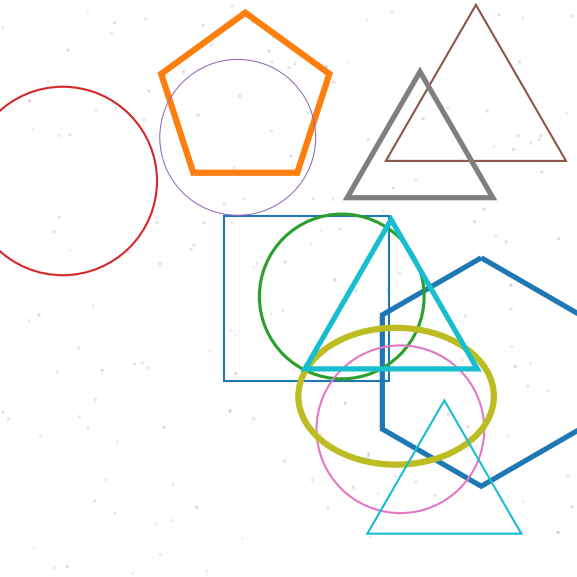[{"shape": "square", "thickness": 1, "radius": 0.71, "center": [0.531, 0.483]}, {"shape": "hexagon", "thickness": 2.5, "radius": 0.99, "center": [0.833, 0.355]}, {"shape": "pentagon", "thickness": 3, "radius": 0.77, "center": [0.425, 0.824]}, {"shape": "circle", "thickness": 1.5, "radius": 0.71, "center": [0.592, 0.486]}, {"shape": "circle", "thickness": 1, "radius": 0.82, "center": [0.109, 0.686]}, {"shape": "circle", "thickness": 0.5, "radius": 0.67, "center": [0.412, 0.761]}, {"shape": "triangle", "thickness": 1, "radius": 0.9, "center": [0.824, 0.811]}, {"shape": "circle", "thickness": 1, "radius": 0.73, "center": [0.693, 0.256]}, {"shape": "triangle", "thickness": 2.5, "radius": 0.73, "center": [0.727, 0.73]}, {"shape": "oval", "thickness": 3, "radius": 0.85, "center": [0.686, 0.313]}, {"shape": "triangle", "thickness": 1, "radius": 0.77, "center": [0.769, 0.152]}, {"shape": "triangle", "thickness": 2.5, "radius": 0.86, "center": [0.677, 0.447]}]